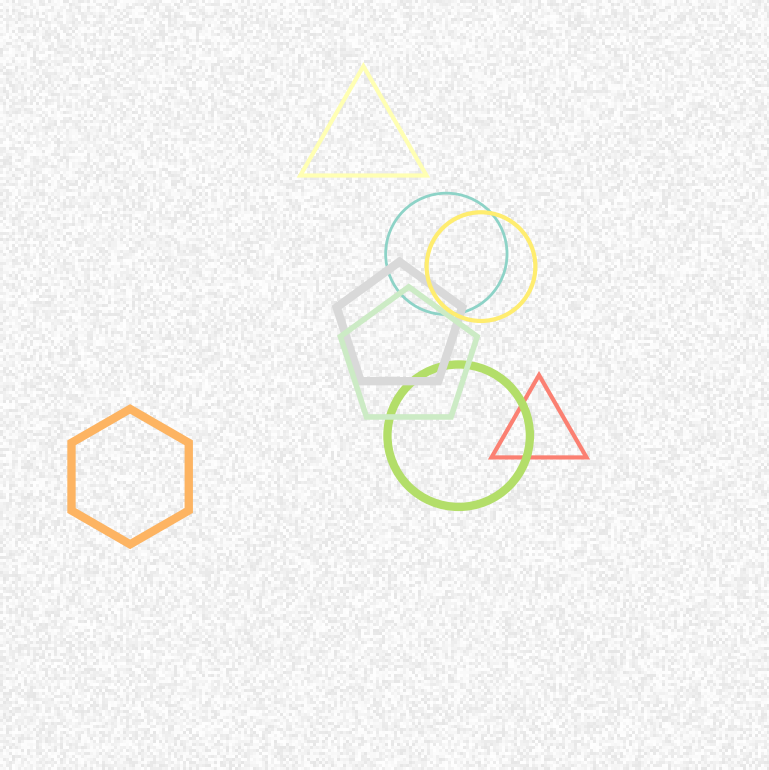[{"shape": "circle", "thickness": 1, "radius": 0.39, "center": [0.58, 0.67]}, {"shape": "triangle", "thickness": 1.5, "radius": 0.47, "center": [0.472, 0.819]}, {"shape": "triangle", "thickness": 1.5, "radius": 0.36, "center": [0.7, 0.442]}, {"shape": "hexagon", "thickness": 3, "radius": 0.44, "center": [0.169, 0.381]}, {"shape": "circle", "thickness": 3, "radius": 0.46, "center": [0.596, 0.434]}, {"shape": "pentagon", "thickness": 3, "radius": 0.43, "center": [0.519, 0.574]}, {"shape": "pentagon", "thickness": 2, "radius": 0.47, "center": [0.531, 0.534]}, {"shape": "circle", "thickness": 1.5, "radius": 0.35, "center": [0.625, 0.654]}]